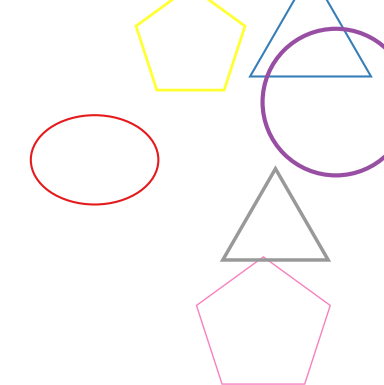[{"shape": "oval", "thickness": 1.5, "radius": 0.83, "center": [0.246, 0.585]}, {"shape": "triangle", "thickness": 1.5, "radius": 0.91, "center": [0.807, 0.892]}, {"shape": "circle", "thickness": 3, "radius": 0.95, "center": [0.872, 0.735]}, {"shape": "pentagon", "thickness": 2, "radius": 0.74, "center": [0.495, 0.886]}, {"shape": "pentagon", "thickness": 1, "radius": 0.91, "center": [0.684, 0.15]}, {"shape": "triangle", "thickness": 2.5, "radius": 0.79, "center": [0.716, 0.404]}]